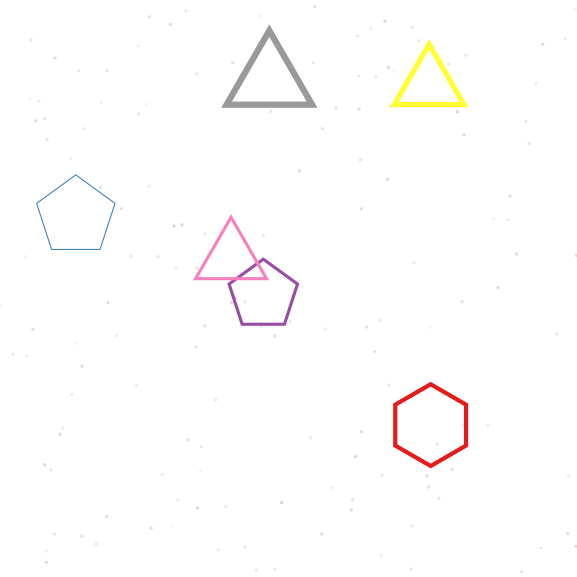[{"shape": "hexagon", "thickness": 2, "radius": 0.35, "center": [0.746, 0.263]}, {"shape": "pentagon", "thickness": 0.5, "radius": 0.36, "center": [0.131, 0.625]}, {"shape": "pentagon", "thickness": 1.5, "radius": 0.31, "center": [0.456, 0.488]}, {"shape": "triangle", "thickness": 2.5, "radius": 0.35, "center": [0.743, 0.853]}, {"shape": "triangle", "thickness": 1.5, "radius": 0.35, "center": [0.4, 0.552]}, {"shape": "triangle", "thickness": 3, "radius": 0.43, "center": [0.466, 0.861]}]